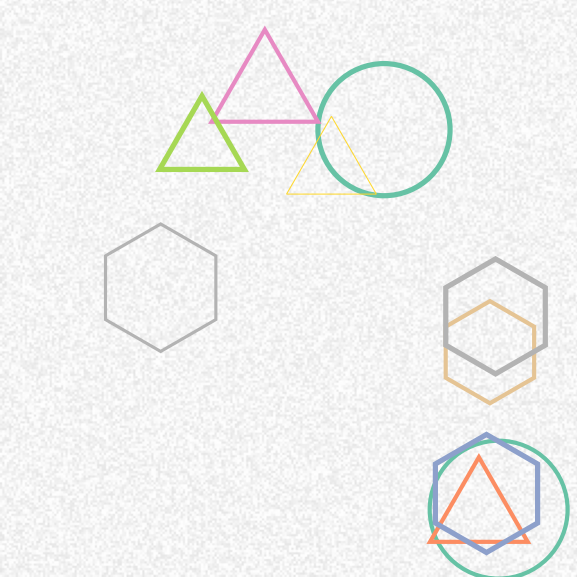[{"shape": "circle", "thickness": 2, "radius": 0.6, "center": [0.863, 0.117]}, {"shape": "circle", "thickness": 2.5, "radius": 0.57, "center": [0.665, 0.775]}, {"shape": "triangle", "thickness": 2, "radius": 0.49, "center": [0.829, 0.11]}, {"shape": "hexagon", "thickness": 2.5, "radius": 0.51, "center": [0.842, 0.145]}, {"shape": "triangle", "thickness": 2, "radius": 0.53, "center": [0.459, 0.841]}, {"shape": "triangle", "thickness": 2.5, "radius": 0.42, "center": [0.35, 0.748]}, {"shape": "triangle", "thickness": 0.5, "radius": 0.45, "center": [0.574, 0.708]}, {"shape": "hexagon", "thickness": 2, "radius": 0.44, "center": [0.848, 0.389]}, {"shape": "hexagon", "thickness": 1.5, "radius": 0.55, "center": [0.278, 0.501]}, {"shape": "hexagon", "thickness": 2.5, "radius": 0.5, "center": [0.858, 0.451]}]